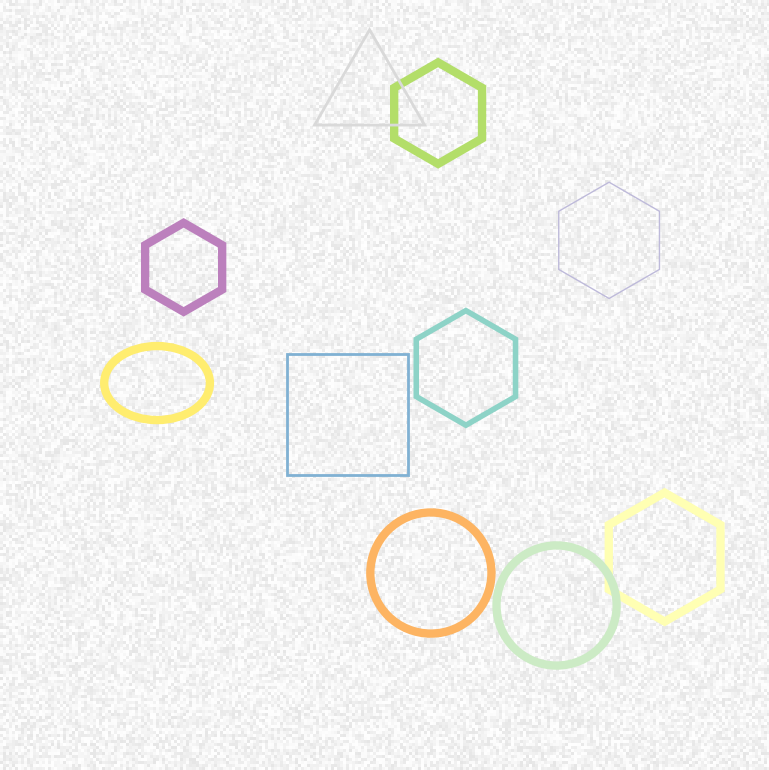[{"shape": "hexagon", "thickness": 2, "radius": 0.37, "center": [0.605, 0.522]}, {"shape": "hexagon", "thickness": 3, "radius": 0.42, "center": [0.863, 0.276]}, {"shape": "hexagon", "thickness": 0.5, "radius": 0.38, "center": [0.791, 0.688]}, {"shape": "square", "thickness": 1, "radius": 0.39, "center": [0.451, 0.462]}, {"shape": "circle", "thickness": 3, "radius": 0.39, "center": [0.56, 0.256]}, {"shape": "hexagon", "thickness": 3, "radius": 0.33, "center": [0.569, 0.853]}, {"shape": "triangle", "thickness": 1, "radius": 0.41, "center": [0.48, 0.879]}, {"shape": "hexagon", "thickness": 3, "radius": 0.29, "center": [0.239, 0.653]}, {"shape": "circle", "thickness": 3, "radius": 0.39, "center": [0.723, 0.214]}, {"shape": "oval", "thickness": 3, "radius": 0.34, "center": [0.204, 0.503]}]